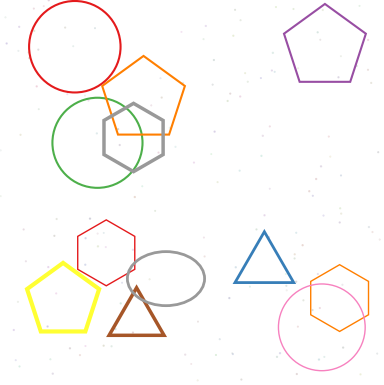[{"shape": "hexagon", "thickness": 1, "radius": 0.43, "center": [0.276, 0.343]}, {"shape": "circle", "thickness": 1.5, "radius": 0.59, "center": [0.194, 0.879]}, {"shape": "triangle", "thickness": 2, "radius": 0.44, "center": [0.687, 0.31]}, {"shape": "circle", "thickness": 1.5, "radius": 0.59, "center": [0.253, 0.629]}, {"shape": "pentagon", "thickness": 1.5, "radius": 0.56, "center": [0.844, 0.878]}, {"shape": "pentagon", "thickness": 1.5, "radius": 0.56, "center": [0.373, 0.742]}, {"shape": "hexagon", "thickness": 1, "radius": 0.43, "center": [0.882, 0.226]}, {"shape": "pentagon", "thickness": 3, "radius": 0.49, "center": [0.164, 0.219]}, {"shape": "triangle", "thickness": 2.5, "radius": 0.41, "center": [0.355, 0.17]}, {"shape": "circle", "thickness": 1, "radius": 0.56, "center": [0.836, 0.15]}, {"shape": "hexagon", "thickness": 2.5, "radius": 0.44, "center": [0.347, 0.643]}, {"shape": "oval", "thickness": 2, "radius": 0.5, "center": [0.431, 0.276]}]